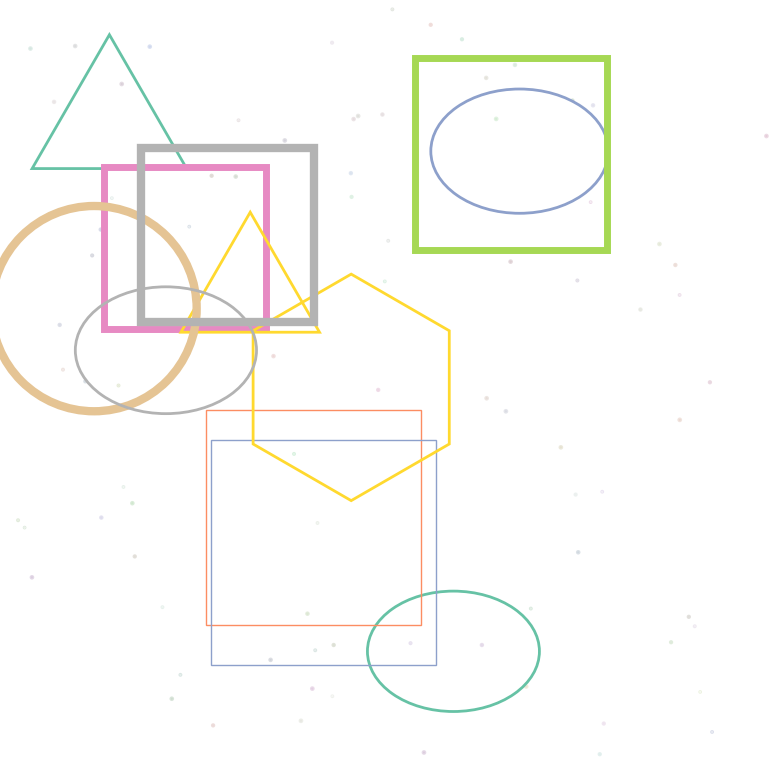[{"shape": "oval", "thickness": 1, "radius": 0.56, "center": [0.589, 0.154]}, {"shape": "triangle", "thickness": 1, "radius": 0.58, "center": [0.142, 0.839]}, {"shape": "square", "thickness": 0.5, "radius": 0.7, "center": [0.407, 0.329]}, {"shape": "square", "thickness": 0.5, "radius": 0.73, "center": [0.421, 0.283]}, {"shape": "oval", "thickness": 1, "radius": 0.58, "center": [0.675, 0.804]}, {"shape": "square", "thickness": 2.5, "radius": 0.53, "center": [0.24, 0.677]}, {"shape": "square", "thickness": 2.5, "radius": 0.62, "center": [0.664, 0.8]}, {"shape": "triangle", "thickness": 1, "radius": 0.52, "center": [0.325, 0.621]}, {"shape": "hexagon", "thickness": 1, "radius": 0.74, "center": [0.456, 0.497]}, {"shape": "circle", "thickness": 3, "radius": 0.67, "center": [0.122, 0.599]}, {"shape": "square", "thickness": 3, "radius": 0.56, "center": [0.296, 0.695]}, {"shape": "oval", "thickness": 1, "radius": 0.59, "center": [0.215, 0.545]}]